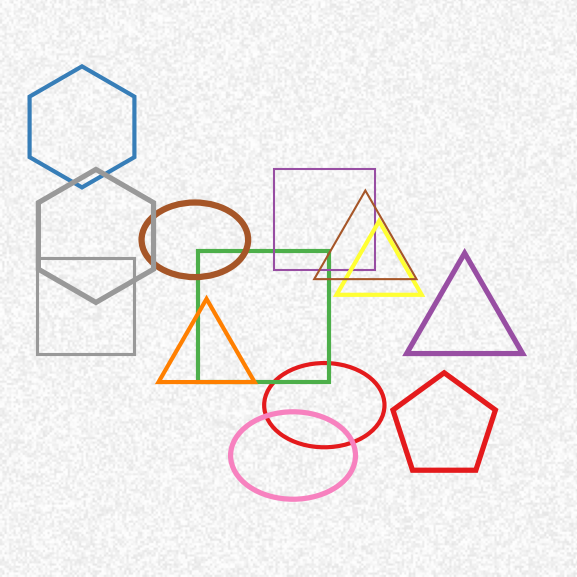[{"shape": "oval", "thickness": 2, "radius": 0.52, "center": [0.562, 0.298]}, {"shape": "pentagon", "thickness": 2.5, "radius": 0.47, "center": [0.769, 0.26]}, {"shape": "hexagon", "thickness": 2, "radius": 0.52, "center": [0.142, 0.779]}, {"shape": "square", "thickness": 2, "radius": 0.57, "center": [0.457, 0.451]}, {"shape": "triangle", "thickness": 2.5, "radius": 0.58, "center": [0.805, 0.445]}, {"shape": "square", "thickness": 1, "radius": 0.44, "center": [0.561, 0.619]}, {"shape": "triangle", "thickness": 2, "radius": 0.48, "center": [0.358, 0.386]}, {"shape": "triangle", "thickness": 2, "radius": 0.43, "center": [0.657, 0.531]}, {"shape": "triangle", "thickness": 1, "radius": 0.51, "center": [0.633, 0.567]}, {"shape": "oval", "thickness": 3, "radius": 0.46, "center": [0.337, 0.584]}, {"shape": "oval", "thickness": 2.5, "radius": 0.54, "center": [0.507, 0.21]}, {"shape": "hexagon", "thickness": 2.5, "radius": 0.58, "center": [0.166, 0.591]}, {"shape": "square", "thickness": 1.5, "radius": 0.42, "center": [0.148, 0.469]}]